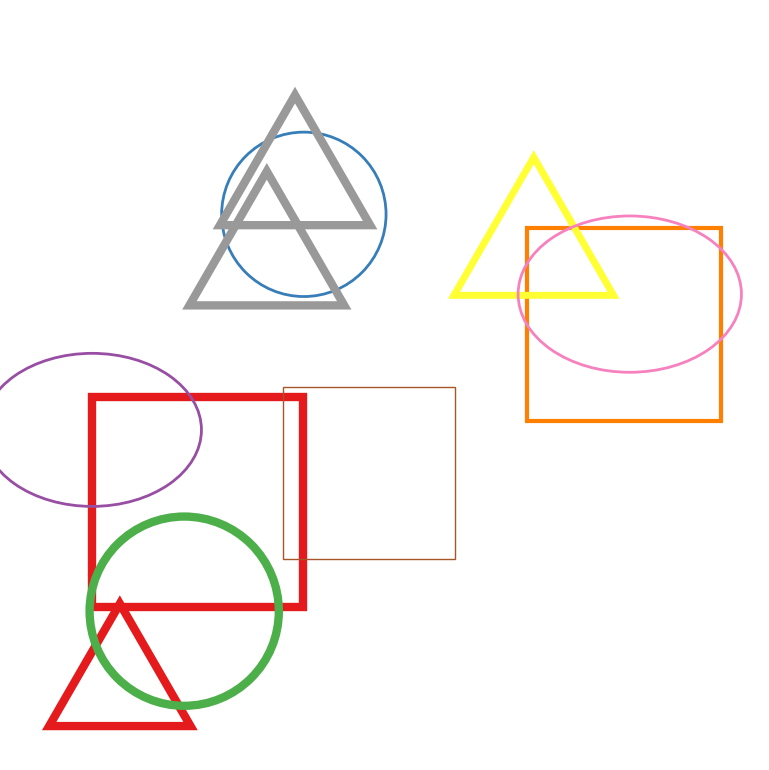[{"shape": "square", "thickness": 3, "radius": 0.68, "center": [0.256, 0.348]}, {"shape": "triangle", "thickness": 3, "radius": 0.53, "center": [0.156, 0.11]}, {"shape": "circle", "thickness": 1, "radius": 0.53, "center": [0.395, 0.722]}, {"shape": "circle", "thickness": 3, "radius": 0.61, "center": [0.239, 0.206]}, {"shape": "oval", "thickness": 1, "radius": 0.71, "center": [0.12, 0.442]}, {"shape": "square", "thickness": 1.5, "radius": 0.63, "center": [0.81, 0.579]}, {"shape": "triangle", "thickness": 2.5, "radius": 0.6, "center": [0.693, 0.676]}, {"shape": "square", "thickness": 0.5, "radius": 0.56, "center": [0.479, 0.386]}, {"shape": "oval", "thickness": 1, "radius": 0.73, "center": [0.818, 0.618]}, {"shape": "triangle", "thickness": 3, "radius": 0.56, "center": [0.383, 0.764]}, {"shape": "triangle", "thickness": 3, "radius": 0.58, "center": [0.347, 0.661]}]